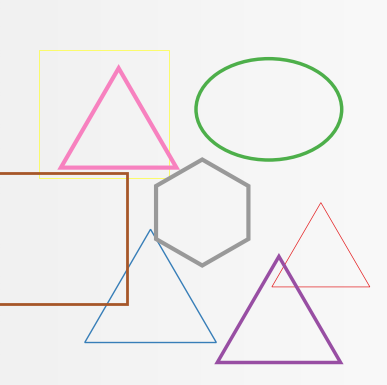[{"shape": "triangle", "thickness": 0.5, "radius": 0.73, "center": [0.828, 0.328]}, {"shape": "triangle", "thickness": 1, "radius": 0.98, "center": [0.388, 0.208]}, {"shape": "oval", "thickness": 2.5, "radius": 0.94, "center": [0.694, 0.716]}, {"shape": "triangle", "thickness": 2.5, "radius": 0.92, "center": [0.72, 0.15]}, {"shape": "square", "thickness": 0.5, "radius": 0.83, "center": [0.269, 0.705]}, {"shape": "square", "thickness": 2, "radius": 0.85, "center": [0.159, 0.38]}, {"shape": "triangle", "thickness": 3, "radius": 0.86, "center": [0.306, 0.651]}, {"shape": "hexagon", "thickness": 3, "radius": 0.69, "center": [0.522, 0.448]}]